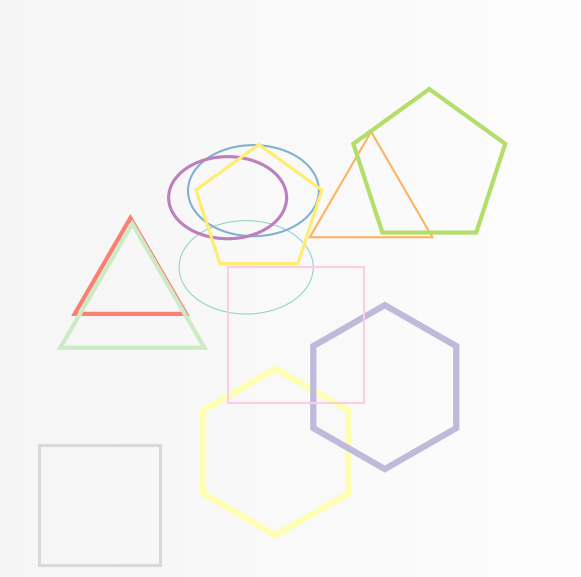[{"shape": "oval", "thickness": 0.5, "radius": 0.58, "center": [0.423, 0.536]}, {"shape": "hexagon", "thickness": 3, "radius": 0.72, "center": [0.474, 0.216]}, {"shape": "hexagon", "thickness": 3, "radius": 0.71, "center": [0.662, 0.329]}, {"shape": "triangle", "thickness": 2, "radius": 0.55, "center": [0.224, 0.511]}, {"shape": "oval", "thickness": 1, "radius": 0.56, "center": [0.436, 0.669]}, {"shape": "triangle", "thickness": 1, "radius": 0.61, "center": [0.638, 0.649]}, {"shape": "pentagon", "thickness": 2, "radius": 0.69, "center": [0.739, 0.708]}, {"shape": "square", "thickness": 1, "radius": 0.58, "center": [0.509, 0.419]}, {"shape": "square", "thickness": 1.5, "radius": 0.52, "center": [0.171, 0.125]}, {"shape": "oval", "thickness": 1.5, "radius": 0.51, "center": [0.392, 0.657]}, {"shape": "triangle", "thickness": 2, "radius": 0.72, "center": [0.228, 0.469]}, {"shape": "pentagon", "thickness": 1.5, "radius": 0.57, "center": [0.445, 0.635]}]